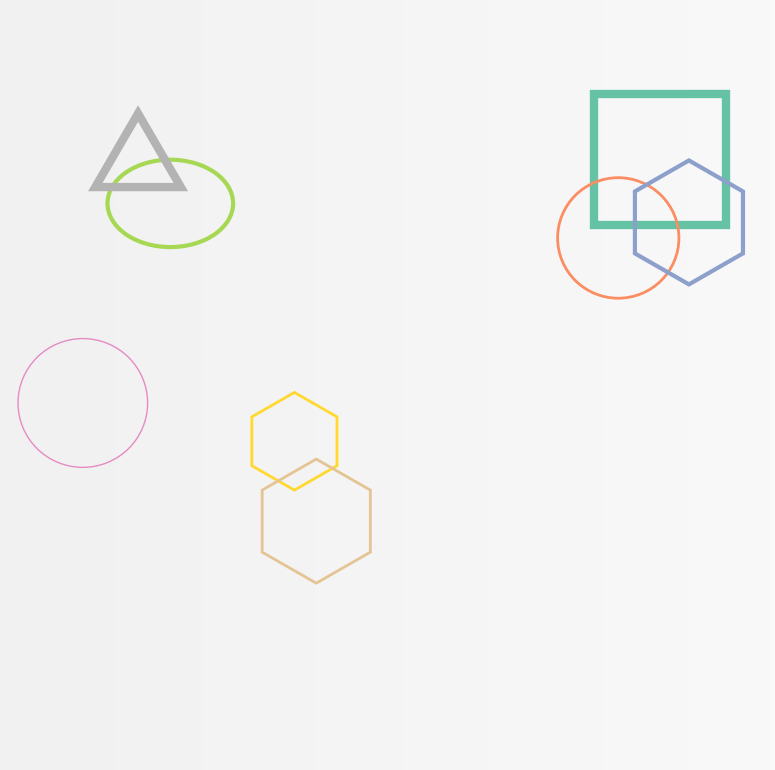[{"shape": "square", "thickness": 3, "radius": 0.42, "center": [0.852, 0.793]}, {"shape": "circle", "thickness": 1, "radius": 0.39, "center": [0.798, 0.691]}, {"shape": "hexagon", "thickness": 1.5, "radius": 0.4, "center": [0.889, 0.711]}, {"shape": "circle", "thickness": 0.5, "radius": 0.42, "center": [0.107, 0.477]}, {"shape": "oval", "thickness": 1.5, "radius": 0.41, "center": [0.22, 0.736]}, {"shape": "hexagon", "thickness": 1, "radius": 0.32, "center": [0.38, 0.427]}, {"shape": "hexagon", "thickness": 1, "radius": 0.4, "center": [0.408, 0.323]}, {"shape": "triangle", "thickness": 3, "radius": 0.32, "center": [0.178, 0.789]}]